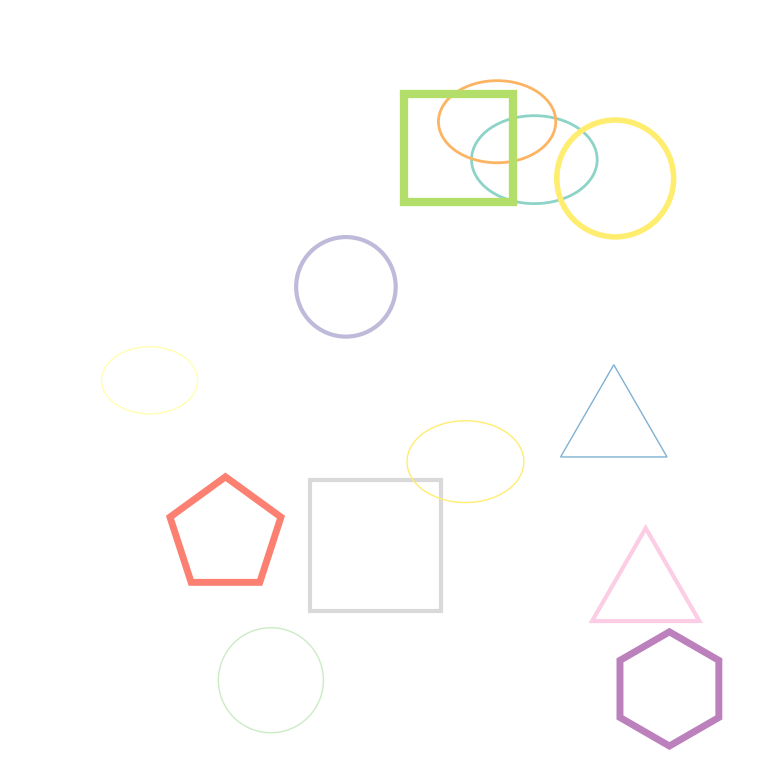[{"shape": "oval", "thickness": 1, "radius": 0.41, "center": [0.694, 0.793]}, {"shape": "oval", "thickness": 0.5, "radius": 0.31, "center": [0.194, 0.506]}, {"shape": "circle", "thickness": 1.5, "radius": 0.32, "center": [0.449, 0.627]}, {"shape": "pentagon", "thickness": 2.5, "radius": 0.38, "center": [0.293, 0.305]}, {"shape": "triangle", "thickness": 0.5, "radius": 0.4, "center": [0.797, 0.446]}, {"shape": "oval", "thickness": 1, "radius": 0.38, "center": [0.646, 0.842]}, {"shape": "square", "thickness": 3, "radius": 0.35, "center": [0.595, 0.808]}, {"shape": "triangle", "thickness": 1.5, "radius": 0.4, "center": [0.839, 0.234]}, {"shape": "square", "thickness": 1.5, "radius": 0.43, "center": [0.488, 0.291]}, {"shape": "hexagon", "thickness": 2.5, "radius": 0.37, "center": [0.869, 0.105]}, {"shape": "circle", "thickness": 0.5, "radius": 0.34, "center": [0.352, 0.117]}, {"shape": "oval", "thickness": 0.5, "radius": 0.38, "center": [0.604, 0.4]}, {"shape": "circle", "thickness": 2, "radius": 0.38, "center": [0.799, 0.768]}]